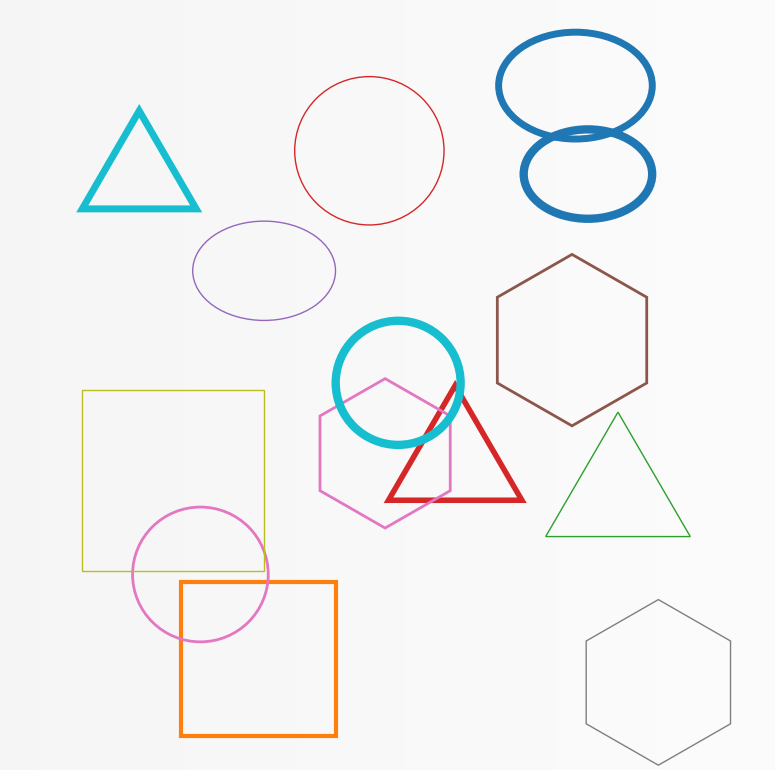[{"shape": "oval", "thickness": 2.5, "radius": 0.5, "center": [0.743, 0.889]}, {"shape": "oval", "thickness": 3, "radius": 0.41, "center": [0.759, 0.774]}, {"shape": "square", "thickness": 1.5, "radius": 0.5, "center": [0.334, 0.144]}, {"shape": "triangle", "thickness": 0.5, "radius": 0.54, "center": [0.797, 0.357]}, {"shape": "triangle", "thickness": 2, "radius": 0.5, "center": [0.587, 0.4]}, {"shape": "circle", "thickness": 0.5, "radius": 0.48, "center": [0.477, 0.804]}, {"shape": "oval", "thickness": 0.5, "radius": 0.46, "center": [0.341, 0.648]}, {"shape": "hexagon", "thickness": 1, "radius": 0.56, "center": [0.738, 0.558]}, {"shape": "hexagon", "thickness": 1, "radius": 0.49, "center": [0.497, 0.411]}, {"shape": "circle", "thickness": 1, "radius": 0.44, "center": [0.259, 0.254]}, {"shape": "hexagon", "thickness": 0.5, "radius": 0.54, "center": [0.849, 0.114]}, {"shape": "square", "thickness": 0.5, "radius": 0.59, "center": [0.224, 0.376]}, {"shape": "triangle", "thickness": 2.5, "radius": 0.42, "center": [0.18, 0.771]}, {"shape": "circle", "thickness": 3, "radius": 0.4, "center": [0.514, 0.503]}]